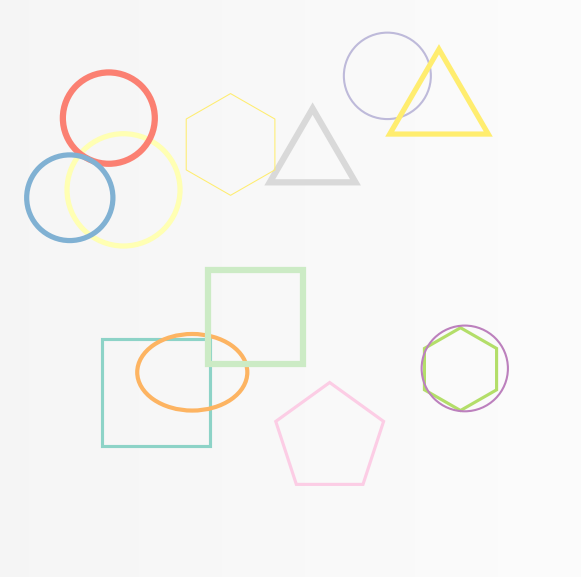[{"shape": "square", "thickness": 1.5, "radius": 0.47, "center": [0.268, 0.32]}, {"shape": "circle", "thickness": 2.5, "radius": 0.49, "center": [0.213, 0.67]}, {"shape": "circle", "thickness": 1, "radius": 0.37, "center": [0.666, 0.868]}, {"shape": "circle", "thickness": 3, "radius": 0.4, "center": [0.187, 0.795]}, {"shape": "circle", "thickness": 2.5, "radius": 0.37, "center": [0.12, 0.657]}, {"shape": "oval", "thickness": 2, "radius": 0.47, "center": [0.331, 0.355]}, {"shape": "hexagon", "thickness": 1.5, "radius": 0.36, "center": [0.792, 0.36]}, {"shape": "pentagon", "thickness": 1.5, "radius": 0.49, "center": [0.567, 0.239]}, {"shape": "triangle", "thickness": 3, "radius": 0.43, "center": [0.538, 0.726]}, {"shape": "circle", "thickness": 1, "radius": 0.37, "center": [0.8, 0.361]}, {"shape": "square", "thickness": 3, "radius": 0.41, "center": [0.439, 0.451]}, {"shape": "hexagon", "thickness": 0.5, "radius": 0.44, "center": [0.397, 0.749]}, {"shape": "triangle", "thickness": 2.5, "radius": 0.49, "center": [0.755, 0.816]}]